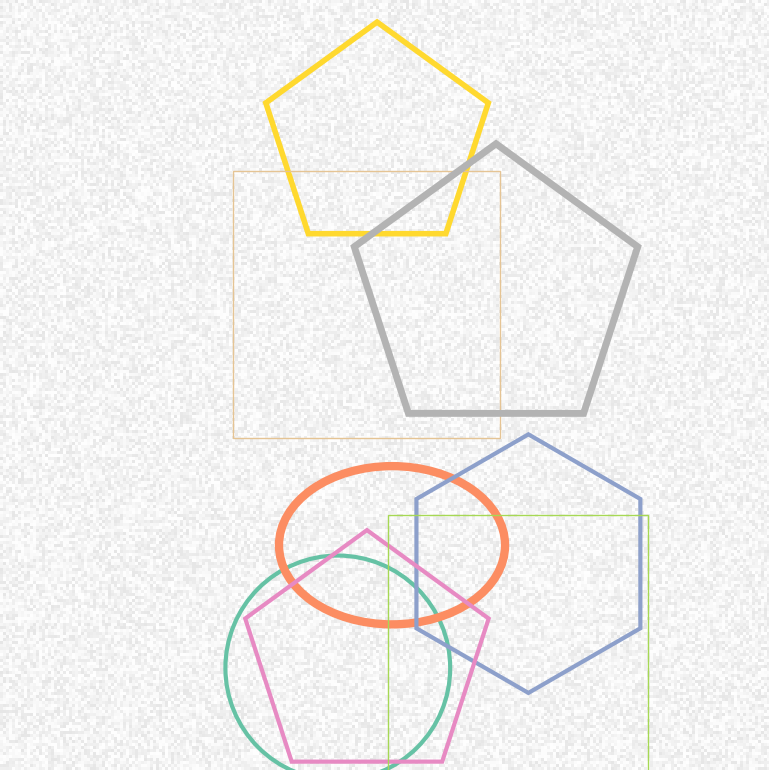[{"shape": "circle", "thickness": 1.5, "radius": 0.73, "center": [0.439, 0.133]}, {"shape": "oval", "thickness": 3, "radius": 0.73, "center": [0.509, 0.292]}, {"shape": "hexagon", "thickness": 1.5, "radius": 0.84, "center": [0.686, 0.268]}, {"shape": "pentagon", "thickness": 1.5, "radius": 0.83, "center": [0.477, 0.145]}, {"shape": "square", "thickness": 0.5, "radius": 0.85, "center": [0.673, 0.162]}, {"shape": "pentagon", "thickness": 2, "radius": 0.76, "center": [0.49, 0.819]}, {"shape": "square", "thickness": 0.5, "radius": 0.87, "center": [0.476, 0.605]}, {"shape": "pentagon", "thickness": 2.5, "radius": 0.97, "center": [0.644, 0.62]}]